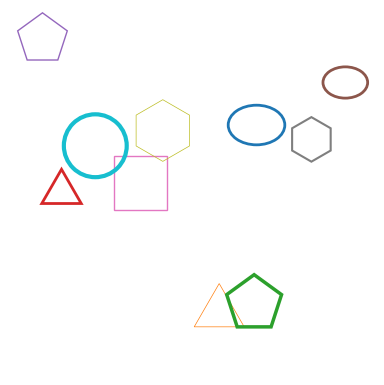[{"shape": "oval", "thickness": 2, "radius": 0.37, "center": [0.666, 0.675]}, {"shape": "triangle", "thickness": 0.5, "radius": 0.37, "center": [0.569, 0.189]}, {"shape": "pentagon", "thickness": 2.5, "radius": 0.37, "center": [0.66, 0.212]}, {"shape": "triangle", "thickness": 2, "radius": 0.3, "center": [0.16, 0.501]}, {"shape": "pentagon", "thickness": 1, "radius": 0.34, "center": [0.11, 0.899]}, {"shape": "oval", "thickness": 2, "radius": 0.29, "center": [0.897, 0.786]}, {"shape": "square", "thickness": 1, "radius": 0.35, "center": [0.365, 0.525]}, {"shape": "hexagon", "thickness": 1.5, "radius": 0.29, "center": [0.809, 0.638]}, {"shape": "hexagon", "thickness": 0.5, "radius": 0.4, "center": [0.423, 0.661]}, {"shape": "circle", "thickness": 3, "radius": 0.41, "center": [0.247, 0.621]}]